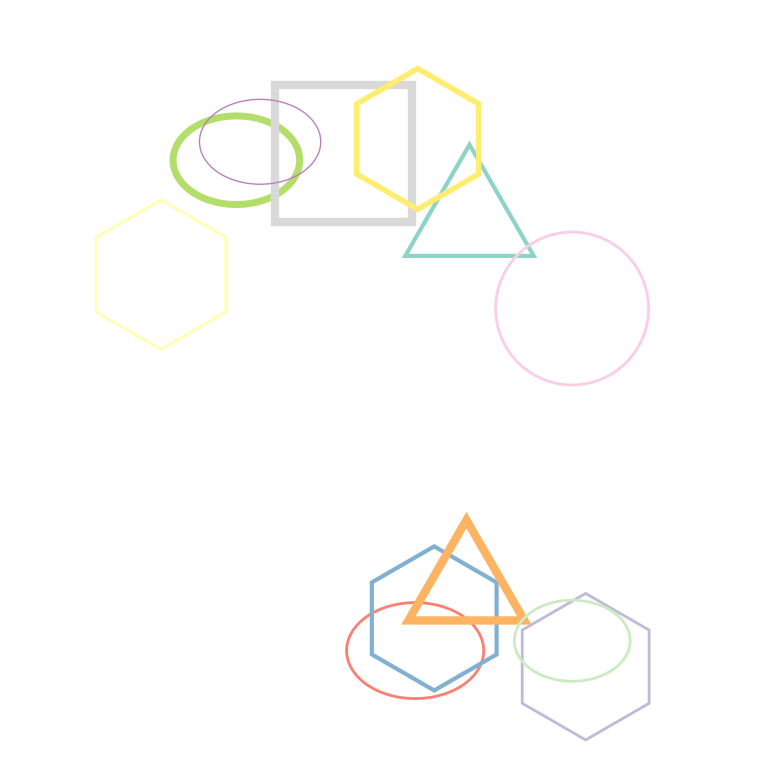[{"shape": "triangle", "thickness": 1.5, "radius": 0.48, "center": [0.61, 0.716]}, {"shape": "hexagon", "thickness": 1, "radius": 0.49, "center": [0.209, 0.643]}, {"shape": "hexagon", "thickness": 1, "radius": 0.48, "center": [0.761, 0.134]}, {"shape": "oval", "thickness": 1, "radius": 0.45, "center": [0.539, 0.155]}, {"shape": "hexagon", "thickness": 1.5, "radius": 0.47, "center": [0.564, 0.197]}, {"shape": "triangle", "thickness": 3, "radius": 0.43, "center": [0.606, 0.238]}, {"shape": "oval", "thickness": 2.5, "radius": 0.41, "center": [0.307, 0.792]}, {"shape": "circle", "thickness": 1, "radius": 0.5, "center": [0.743, 0.599]}, {"shape": "square", "thickness": 3, "radius": 0.45, "center": [0.446, 0.801]}, {"shape": "oval", "thickness": 0.5, "radius": 0.39, "center": [0.338, 0.816]}, {"shape": "oval", "thickness": 1, "radius": 0.38, "center": [0.743, 0.168]}, {"shape": "hexagon", "thickness": 2, "radius": 0.46, "center": [0.542, 0.82]}]